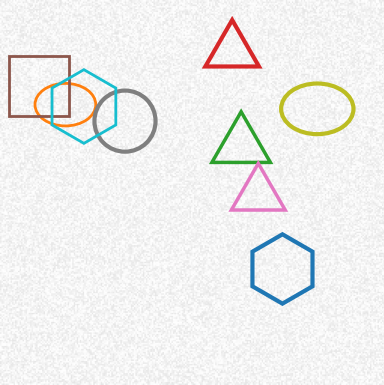[{"shape": "hexagon", "thickness": 3, "radius": 0.45, "center": [0.734, 0.301]}, {"shape": "oval", "thickness": 2, "radius": 0.39, "center": [0.17, 0.728]}, {"shape": "triangle", "thickness": 2.5, "radius": 0.44, "center": [0.626, 0.622]}, {"shape": "triangle", "thickness": 3, "radius": 0.4, "center": [0.603, 0.868]}, {"shape": "square", "thickness": 2, "radius": 0.39, "center": [0.101, 0.777]}, {"shape": "triangle", "thickness": 2.5, "radius": 0.4, "center": [0.671, 0.495]}, {"shape": "circle", "thickness": 3, "radius": 0.4, "center": [0.325, 0.685]}, {"shape": "oval", "thickness": 3, "radius": 0.47, "center": [0.824, 0.717]}, {"shape": "hexagon", "thickness": 2, "radius": 0.48, "center": [0.218, 0.723]}]